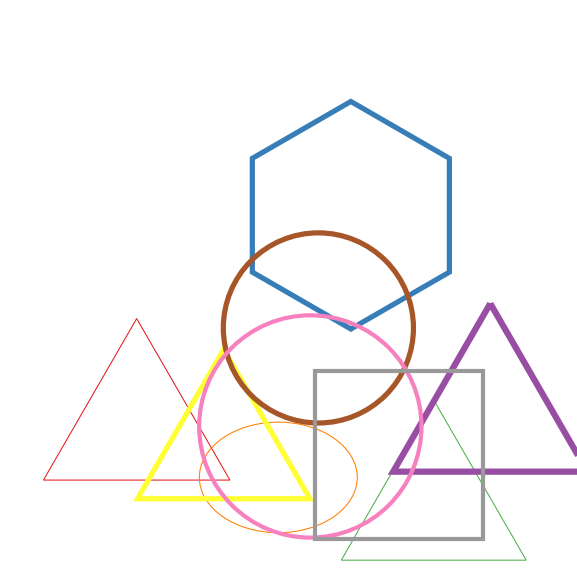[{"shape": "triangle", "thickness": 0.5, "radius": 0.93, "center": [0.237, 0.261]}, {"shape": "hexagon", "thickness": 2.5, "radius": 0.98, "center": [0.608, 0.626]}, {"shape": "triangle", "thickness": 0.5, "radius": 0.92, "center": [0.751, 0.122]}, {"shape": "triangle", "thickness": 3, "radius": 0.97, "center": [0.849, 0.279]}, {"shape": "oval", "thickness": 0.5, "radius": 0.68, "center": [0.482, 0.172]}, {"shape": "triangle", "thickness": 2.5, "radius": 0.86, "center": [0.387, 0.222]}, {"shape": "circle", "thickness": 2.5, "radius": 0.82, "center": [0.551, 0.431]}, {"shape": "circle", "thickness": 2, "radius": 0.96, "center": [0.537, 0.261]}, {"shape": "square", "thickness": 2, "radius": 0.73, "center": [0.692, 0.212]}]